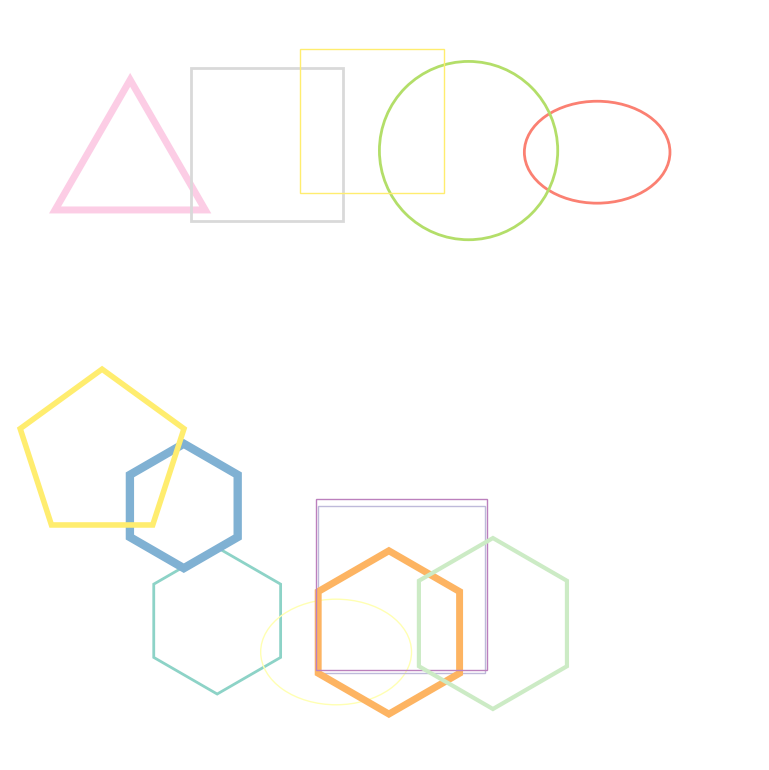[{"shape": "hexagon", "thickness": 1, "radius": 0.48, "center": [0.282, 0.194]}, {"shape": "oval", "thickness": 0.5, "radius": 0.49, "center": [0.436, 0.153]}, {"shape": "square", "thickness": 0.5, "radius": 0.54, "center": [0.521, 0.234]}, {"shape": "oval", "thickness": 1, "radius": 0.47, "center": [0.776, 0.802]}, {"shape": "hexagon", "thickness": 3, "radius": 0.4, "center": [0.239, 0.343]}, {"shape": "hexagon", "thickness": 2.5, "radius": 0.53, "center": [0.505, 0.179]}, {"shape": "circle", "thickness": 1, "radius": 0.58, "center": [0.609, 0.804]}, {"shape": "triangle", "thickness": 2.5, "radius": 0.56, "center": [0.169, 0.784]}, {"shape": "square", "thickness": 1, "radius": 0.5, "center": [0.347, 0.812]}, {"shape": "square", "thickness": 0.5, "radius": 0.55, "center": [0.521, 0.241]}, {"shape": "hexagon", "thickness": 1.5, "radius": 0.56, "center": [0.64, 0.19]}, {"shape": "square", "thickness": 0.5, "radius": 0.47, "center": [0.483, 0.843]}, {"shape": "pentagon", "thickness": 2, "radius": 0.56, "center": [0.133, 0.409]}]